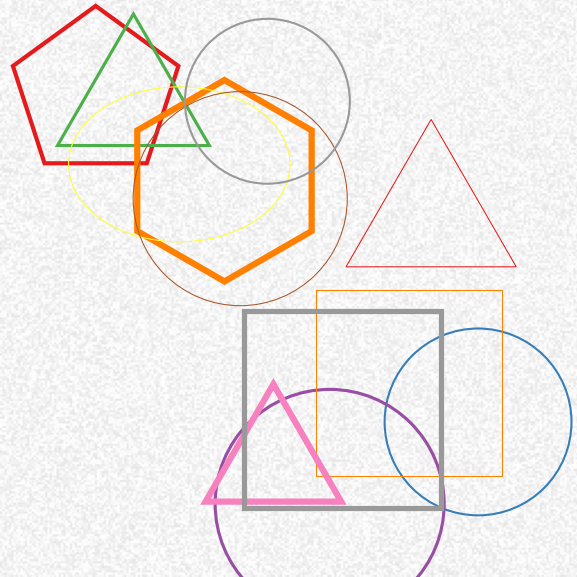[{"shape": "triangle", "thickness": 0.5, "radius": 0.85, "center": [0.747, 0.622]}, {"shape": "pentagon", "thickness": 2, "radius": 0.75, "center": [0.166, 0.838]}, {"shape": "circle", "thickness": 1, "radius": 0.81, "center": [0.828, 0.269]}, {"shape": "triangle", "thickness": 1.5, "radius": 0.76, "center": [0.231, 0.823]}, {"shape": "circle", "thickness": 1.5, "radius": 0.99, "center": [0.571, 0.127]}, {"shape": "hexagon", "thickness": 3, "radius": 0.87, "center": [0.389, 0.686]}, {"shape": "square", "thickness": 0.5, "radius": 0.81, "center": [0.709, 0.336]}, {"shape": "oval", "thickness": 0.5, "radius": 0.96, "center": [0.31, 0.715]}, {"shape": "circle", "thickness": 0.5, "radius": 0.93, "center": [0.416, 0.655]}, {"shape": "triangle", "thickness": 3, "radius": 0.68, "center": [0.473, 0.198]}, {"shape": "circle", "thickness": 1, "radius": 0.71, "center": [0.463, 0.824]}, {"shape": "square", "thickness": 2.5, "radius": 0.86, "center": [0.593, 0.29]}]